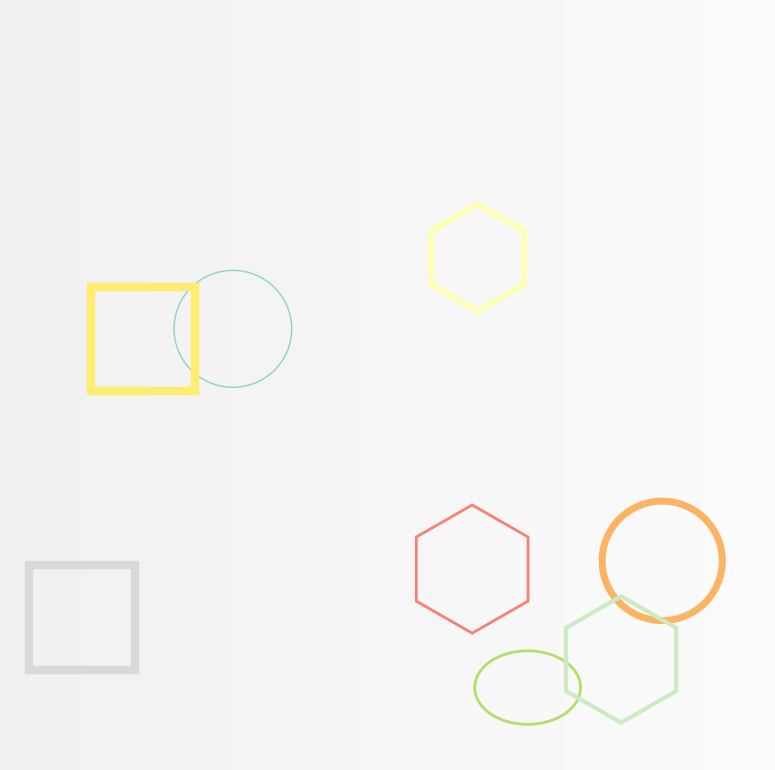[{"shape": "circle", "thickness": 0.5, "radius": 0.38, "center": [0.3, 0.573]}, {"shape": "hexagon", "thickness": 2, "radius": 0.35, "center": [0.616, 0.665]}, {"shape": "hexagon", "thickness": 1, "radius": 0.42, "center": [0.609, 0.261]}, {"shape": "circle", "thickness": 2.5, "radius": 0.39, "center": [0.854, 0.272]}, {"shape": "oval", "thickness": 1, "radius": 0.34, "center": [0.681, 0.107]}, {"shape": "square", "thickness": 3, "radius": 0.34, "center": [0.106, 0.198]}, {"shape": "hexagon", "thickness": 1.5, "radius": 0.41, "center": [0.801, 0.144]}, {"shape": "square", "thickness": 3, "radius": 0.34, "center": [0.184, 0.559]}]